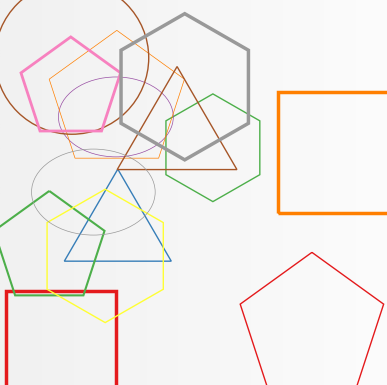[{"shape": "pentagon", "thickness": 1, "radius": 0.97, "center": [0.805, 0.15]}, {"shape": "square", "thickness": 2.5, "radius": 0.71, "center": [0.156, 0.101]}, {"shape": "triangle", "thickness": 1, "radius": 0.8, "center": [0.304, 0.401]}, {"shape": "hexagon", "thickness": 1, "radius": 0.7, "center": [0.549, 0.616]}, {"shape": "pentagon", "thickness": 1.5, "radius": 0.75, "center": [0.127, 0.354]}, {"shape": "oval", "thickness": 0.5, "radius": 0.74, "center": [0.299, 0.696]}, {"shape": "pentagon", "thickness": 0.5, "radius": 0.92, "center": [0.301, 0.738]}, {"shape": "square", "thickness": 2.5, "radius": 0.78, "center": [0.874, 0.603]}, {"shape": "hexagon", "thickness": 1, "radius": 0.87, "center": [0.271, 0.335]}, {"shape": "circle", "thickness": 1, "radius": 0.99, "center": [0.185, 0.85]}, {"shape": "triangle", "thickness": 1, "radius": 0.89, "center": [0.457, 0.649]}, {"shape": "pentagon", "thickness": 2, "radius": 0.68, "center": [0.183, 0.769]}, {"shape": "oval", "thickness": 0.5, "radius": 0.8, "center": [0.241, 0.501]}, {"shape": "hexagon", "thickness": 2.5, "radius": 0.95, "center": [0.477, 0.775]}]